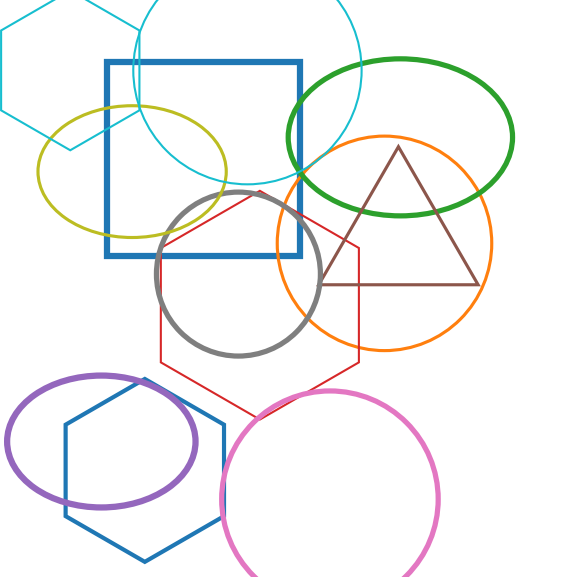[{"shape": "square", "thickness": 3, "radius": 0.84, "center": [0.352, 0.724]}, {"shape": "hexagon", "thickness": 2, "radius": 0.79, "center": [0.251, 0.185]}, {"shape": "circle", "thickness": 1.5, "radius": 0.93, "center": [0.666, 0.578]}, {"shape": "oval", "thickness": 2.5, "radius": 0.97, "center": [0.693, 0.761]}, {"shape": "hexagon", "thickness": 1, "radius": 0.99, "center": [0.45, 0.471]}, {"shape": "oval", "thickness": 3, "radius": 0.82, "center": [0.175, 0.235]}, {"shape": "triangle", "thickness": 1.5, "radius": 0.8, "center": [0.69, 0.586]}, {"shape": "circle", "thickness": 2.5, "radius": 0.94, "center": [0.571, 0.135]}, {"shape": "circle", "thickness": 2.5, "radius": 0.71, "center": [0.413, 0.525]}, {"shape": "oval", "thickness": 1.5, "radius": 0.82, "center": [0.229, 0.702]}, {"shape": "hexagon", "thickness": 1, "radius": 0.69, "center": [0.122, 0.877]}, {"shape": "circle", "thickness": 1, "radius": 0.99, "center": [0.428, 0.878]}]